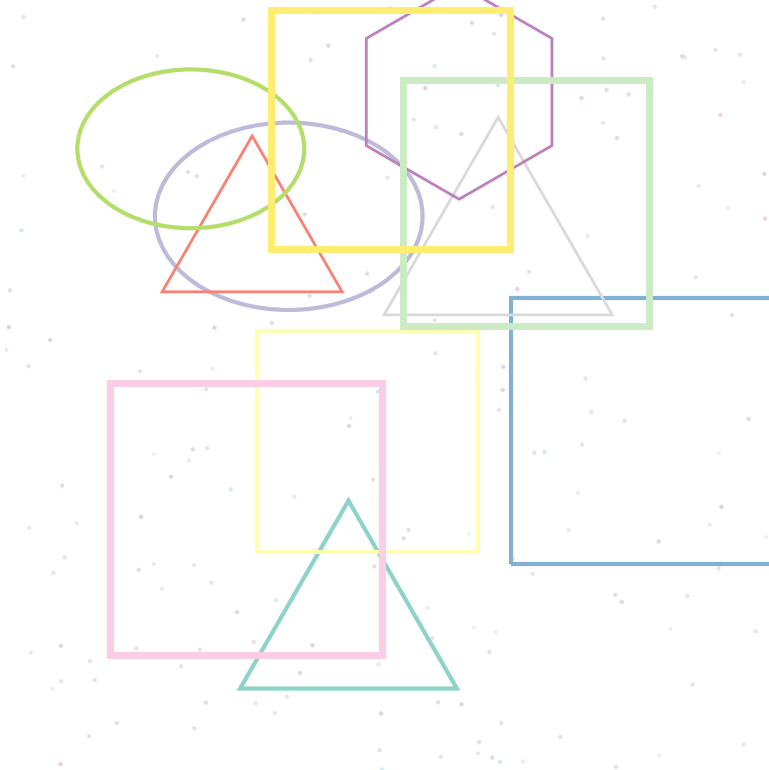[{"shape": "triangle", "thickness": 1.5, "radius": 0.81, "center": [0.453, 0.187]}, {"shape": "square", "thickness": 1.5, "radius": 0.72, "center": [0.478, 0.427]}, {"shape": "oval", "thickness": 1.5, "radius": 0.87, "center": [0.375, 0.719]}, {"shape": "triangle", "thickness": 1, "radius": 0.67, "center": [0.327, 0.688]}, {"shape": "square", "thickness": 1.5, "radius": 0.86, "center": [0.836, 0.44]}, {"shape": "oval", "thickness": 1.5, "radius": 0.74, "center": [0.248, 0.807]}, {"shape": "square", "thickness": 2.5, "radius": 0.88, "center": [0.32, 0.326]}, {"shape": "triangle", "thickness": 1, "radius": 0.86, "center": [0.647, 0.677]}, {"shape": "hexagon", "thickness": 1, "radius": 0.7, "center": [0.596, 0.88]}, {"shape": "square", "thickness": 2.5, "radius": 0.8, "center": [0.683, 0.736]}, {"shape": "square", "thickness": 2.5, "radius": 0.78, "center": [0.508, 0.832]}]